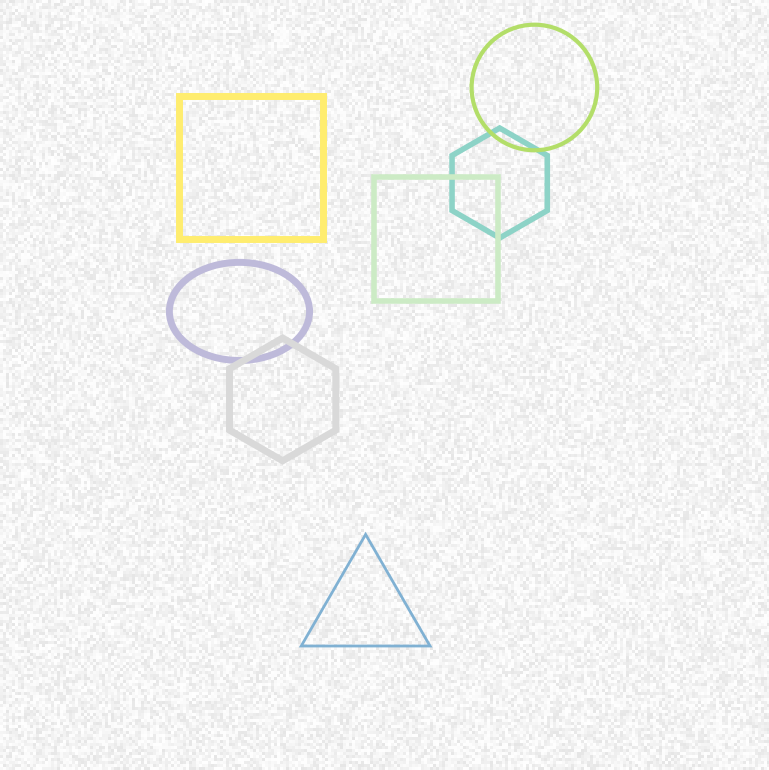[{"shape": "hexagon", "thickness": 2, "radius": 0.36, "center": [0.649, 0.762]}, {"shape": "oval", "thickness": 2.5, "radius": 0.46, "center": [0.311, 0.596]}, {"shape": "triangle", "thickness": 1, "radius": 0.48, "center": [0.475, 0.209]}, {"shape": "circle", "thickness": 1.5, "radius": 0.41, "center": [0.694, 0.886]}, {"shape": "hexagon", "thickness": 2.5, "radius": 0.4, "center": [0.367, 0.481]}, {"shape": "square", "thickness": 2, "radius": 0.4, "center": [0.566, 0.689]}, {"shape": "square", "thickness": 2.5, "radius": 0.47, "center": [0.326, 0.783]}]